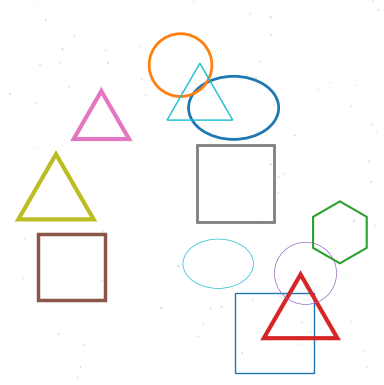[{"shape": "oval", "thickness": 2, "radius": 0.59, "center": [0.607, 0.72]}, {"shape": "square", "thickness": 1, "radius": 0.52, "center": [0.713, 0.135]}, {"shape": "circle", "thickness": 2, "radius": 0.41, "center": [0.469, 0.831]}, {"shape": "hexagon", "thickness": 1.5, "radius": 0.4, "center": [0.883, 0.396]}, {"shape": "triangle", "thickness": 3, "radius": 0.55, "center": [0.781, 0.177]}, {"shape": "circle", "thickness": 0.5, "radius": 0.4, "center": [0.794, 0.29]}, {"shape": "square", "thickness": 2.5, "radius": 0.43, "center": [0.185, 0.306]}, {"shape": "triangle", "thickness": 3, "radius": 0.42, "center": [0.263, 0.68]}, {"shape": "square", "thickness": 2, "radius": 0.5, "center": [0.611, 0.523]}, {"shape": "triangle", "thickness": 3, "radius": 0.56, "center": [0.145, 0.487]}, {"shape": "triangle", "thickness": 1, "radius": 0.49, "center": [0.519, 0.737]}, {"shape": "oval", "thickness": 0.5, "radius": 0.46, "center": [0.567, 0.315]}]